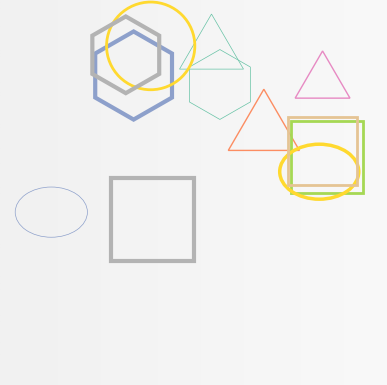[{"shape": "hexagon", "thickness": 0.5, "radius": 0.45, "center": [0.567, 0.781]}, {"shape": "triangle", "thickness": 0.5, "radius": 0.48, "center": [0.546, 0.868]}, {"shape": "triangle", "thickness": 1, "radius": 0.53, "center": [0.681, 0.662]}, {"shape": "oval", "thickness": 0.5, "radius": 0.47, "center": [0.132, 0.449]}, {"shape": "hexagon", "thickness": 3, "radius": 0.57, "center": [0.345, 0.804]}, {"shape": "triangle", "thickness": 1, "radius": 0.41, "center": [0.832, 0.786]}, {"shape": "square", "thickness": 2, "radius": 0.47, "center": [0.844, 0.592]}, {"shape": "circle", "thickness": 2, "radius": 0.57, "center": [0.389, 0.881]}, {"shape": "oval", "thickness": 2.5, "radius": 0.51, "center": [0.824, 0.554]}, {"shape": "square", "thickness": 2, "radius": 0.44, "center": [0.833, 0.607]}, {"shape": "square", "thickness": 3, "radius": 0.54, "center": [0.394, 0.429]}, {"shape": "hexagon", "thickness": 3, "radius": 0.5, "center": [0.325, 0.858]}]